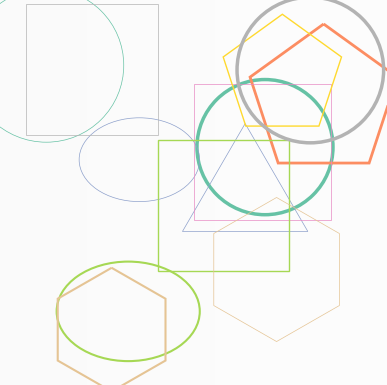[{"shape": "circle", "thickness": 0.5, "radius": 1.0, "center": [0.119, 0.831]}, {"shape": "circle", "thickness": 2.5, "radius": 0.88, "center": [0.684, 0.618]}, {"shape": "pentagon", "thickness": 2, "radius": 1.0, "center": [0.835, 0.738]}, {"shape": "oval", "thickness": 0.5, "radius": 0.78, "center": [0.36, 0.585]}, {"shape": "triangle", "thickness": 0.5, "radius": 0.93, "center": [0.633, 0.492]}, {"shape": "square", "thickness": 0.5, "radius": 0.88, "center": [0.678, 0.605]}, {"shape": "square", "thickness": 1, "radius": 0.85, "center": [0.576, 0.467]}, {"shape": "oval", "thickness": 1.5, "radius": 0.92, "center": [0.331, 0.191]}, {"shape": "pentagon", "thickness": 1, "radius": 0.8, "center": [0.729, 0.802]}, {"shape": "hexagon", "thickness": 0.5, "radius": 0.94, "center": [0.714, 0.3]}, {"shape": "hexagon", "thickness": 1.5, "radius": 0.8, "center": [0.288, 0.144]}, {"shape": "circle", "thickness": 2.5, "radius": 0.95, "center": [0.801, 0.818]}, {"shape": "square", "thickness": 0.5, "radius": 0.85, "center": [0.238, 0.819]}]